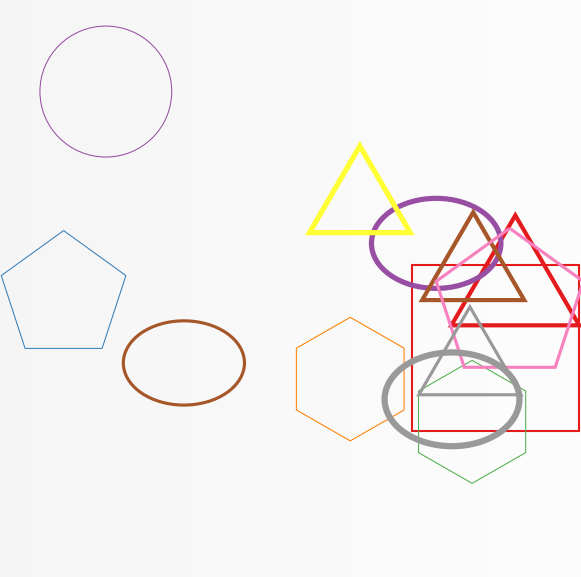[{"shape": "triangle", "thickness": 2, "radius": 0.63, "center": [0.887, 0.499]}, {"shape": "square", "thickness": 1, "radius": 0.72, "center": [0.853, 0.396]}, {"shape": "pentagon", "thickness": 0.5, "radius": 0.56, "center": [0.109, 0.487]}, {"shape": "hexagon", "thickness": 0.5, "radius": 0.53, "center": [0.812, 0.269]}, {"shape": "circle", "thickness": 0.5, "radius": 0.57, "center": [0.182, 0.841]}, {"shape": "oval", "thickness": 2.5, "radius": 0.56, "center": [0.75, 0.578]}, {"shape": "hexagon", "thickness": 0.5, "radius": 0.53, "center": [0.603, 0.343]}, {"shape": "triangle", "thickness": 2.5, "radius": 0.5, "center": [0.619, 0.646]}, {"shape": "oval", "thickness": 1.5, "radius": 0.52, "center": [0.316, 0.371]}, {"shape": "triangle", "thickness": 2, "radius": 0.51, "center": [0.814, 0.53]}, {"shape": "pentagon", "thickness": 1.5, "radius": 0.67, "center": [0.877, 0.471]}, {"shape": "triangle", "thickness": 1.5, "radius": 0.51, "center": [0.808, 0.366]}, {"shape": "oval", "thickness": 3, "radius": 0.58, "center": [0.778, 0.308]}]